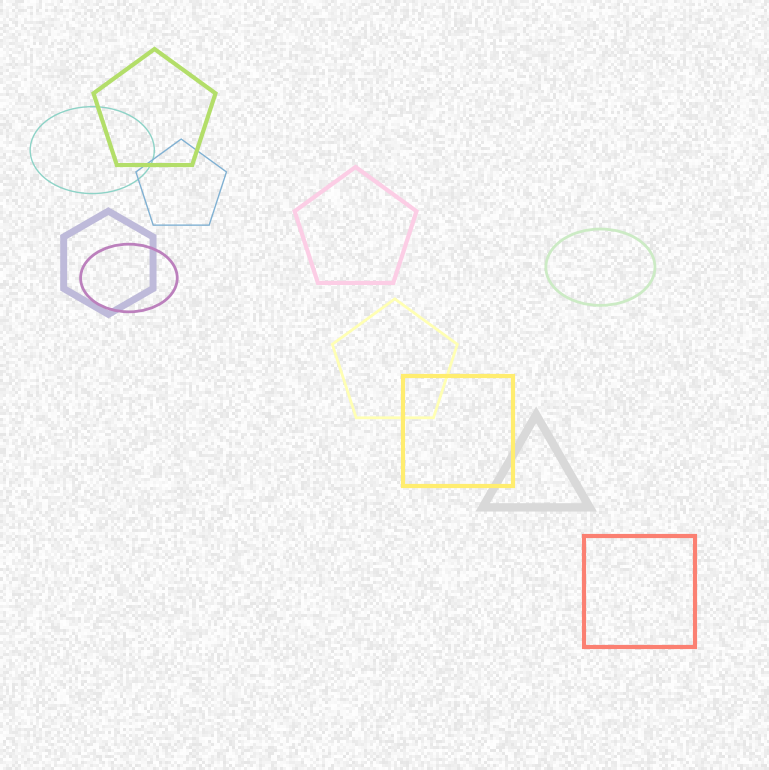[{"shape": "oval", "thickness": 0.5, "radius": 0.4, "center": [0.12, 0.805]}, {"shape": "pentagon", "thickness": 1, "radius": 0.43, "center": [0.513, 0.526]}, {"shape": "hexagon", "thickness": 2.5, "radius": 0.34, "center": [0.141, 0.659]}, {"shape": "square", "thickness": 1.5, "radius": 0.36, "center": [0.831, 0.232]}, {"shape": "pentagon", "thickness": 0.5, "radius": 0.31, "center": [0.235, 0.758]}, {"shape": "pentagon", "thickness": 1.5, "radius": 0.42, "center": [0.201, 0.853]}, {"shape": "pentagon", "thickness": 1.5, "radius": 0.42, "center": [0.462, 0.7]}, {"shape": "triangle", "thickness": 3, "radius": 0.4, "center": [0.696, 0.381]}, {"shape": "oval", "thickness": 1, "radius": 0.31, "center": [0.167, 0.639]}, {"shape": "oval", "thickness": 1, "radius": 0.35, "center": [0.78, 0.653]}, {"shape": "square", "thickness": 1.5, "radius": 0.36, "center": [0.595, 0.44]}]